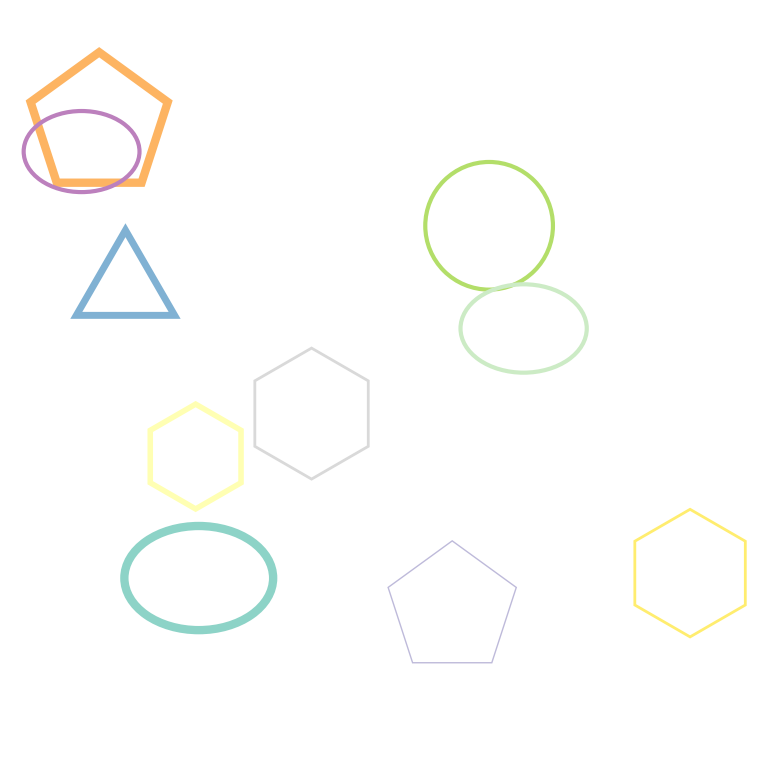[{"shape": "oval", "thickness": 3, "radius": 0.48, "center": [0.258, 0.249]}, {"shape": "hexagon", "thickness": 2, "radius": 0.34, "center": [0.254, 0.407]}, {"shape": "pentagon", "thickness": 0.5, "radius": 0.44, "center": [0.587, 0.21]}, {"shape": "triangle", "thickness": 2.5, "radius": 0.37, "center": [0.163, 0.627]}, {"shape": "pentagon", "thickness": 3, "radius": 0.47, "center": [0.129, 0.839]}, {"shape": "circle", "thickness": 1.5, "radius": 0.41, "center": [0.635, 0.707]}, {"shape": "hexagon", "thickness": 1, "radius": 0.43, "center": [0.405, 0.463]}, {"shape": "oval", "thickness": 1.5, "radius": 0.38, "center": [0.106, 0.803]}, {"shape": "oval", "thickness": 1.5, "radius": 0.41, "center": [0.68, 0.573]}, {"shape": "hexagon", "thickness": 1, "radius": 0.41, "center": [0.896, 0.256]}]